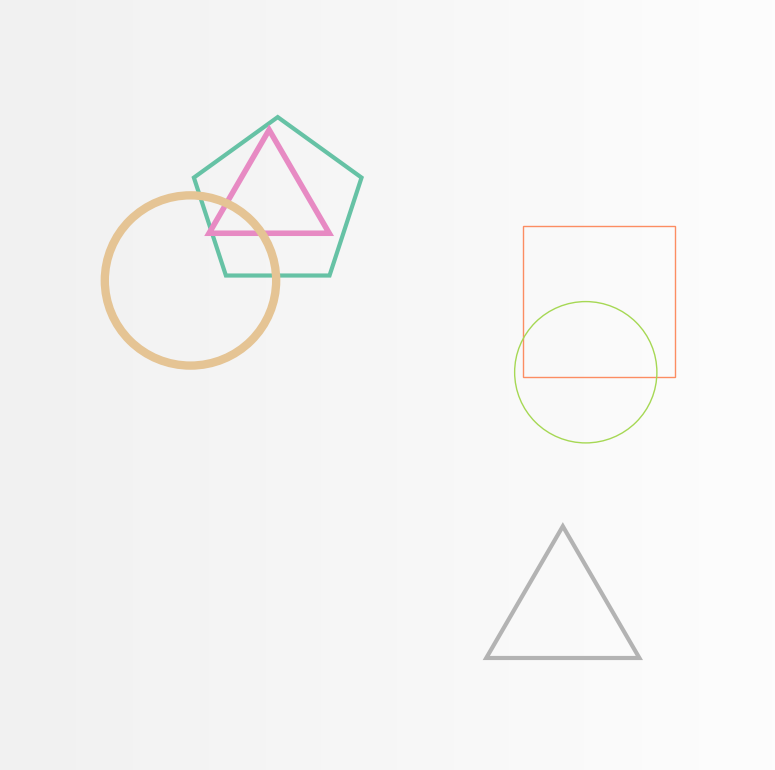[{"shape": "pentagon", "thickness": 1.5, "radius": 0.57, "center": [0.358, 0.734]}, {"shape": "square", "thickness": 0.5, "radius": 0.49, "center": [0.773, 0.608]}, {"shape": "triangle", "thickness": 2, "radius": 0.45, "center": [0.347, 0.742]}, {"shape": "circle", "thickness": 0.5, "radius": 0.46, "center": [0.756, 0.517]}, {"shape": "circle", "thickness": 3, "radius": 0.55, "center": [0.246, 0.636]}, {"shape": "triangle", "thickness": 1.5, "radius": 0.57, "center": [0.726, 0.202]}]